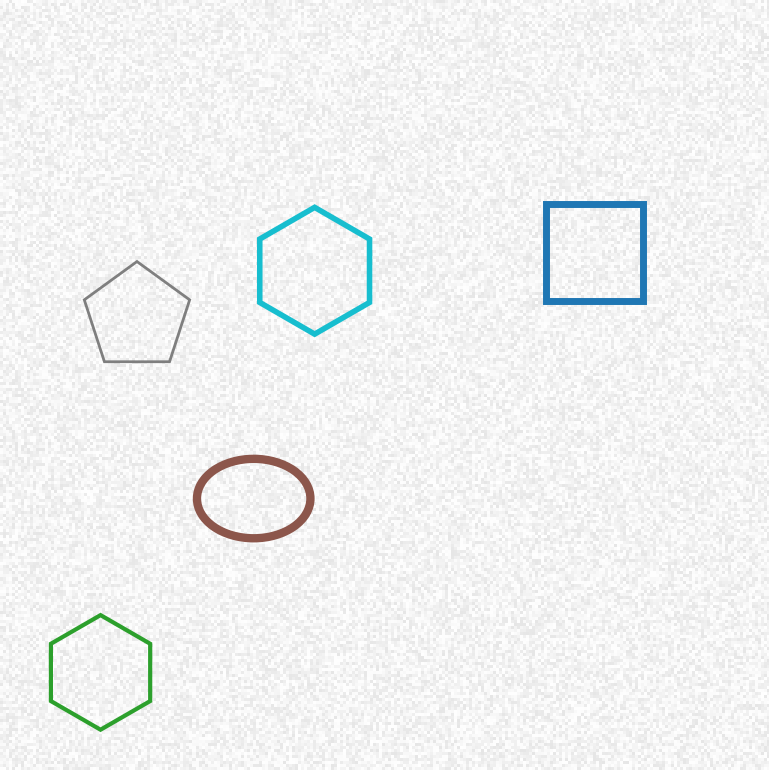[{"shape": "square", "thickness": 2.5, "radius": 0.32, "center": [0.773, 0.672]}, {"shape": "hexagon", "thickness": 1.5, "radius": 0.37, "center": [0.131, 0.127]}, {"shape": "oval", "thickness": 3, "radius": 0.37, "center": [0.329, 0.353]}, {"shape": "pentagon", "thickness": 1, "radius": 0.36, "center": [0.178, 0.588]}, {"shape": "hexagon", "thickness": 2, "radius": 0.41, "center": [0.409, 0.648]}]